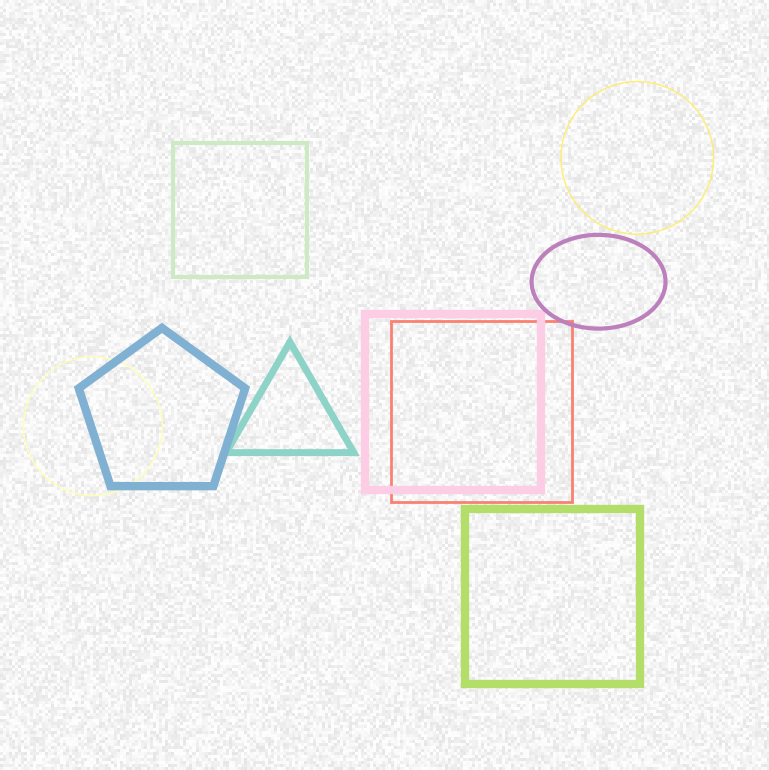[{"shape": "triangle", "thickness": 2.5, "radius": 0.48, "center": [0.377, 0.46]}, {"shape": "circle", "thickness": 0.5, "radius": 0.45, "center": [0.121, 0.447]}, {"shape": "square", "thickness": 1, "radius": 0.59, "center": [0.625, 0.466]}, {"shape": "pentagon", "thickness": 3, "radius": 0.57, "center": [0.21, 0.461]}, {"shape": "square", "thickness": 3, "radius": 0.57, "center": [0.717, 0.226]}, {"shape": "square", "thickness": 3, "radius": 0.57, "center": [0.588, 0.478]}, {"shape": "oval", "thickness": 1.5, "radius": 0.43, "center": [0.777, 0.634]}, {"shape": "square", "thickness": 1.5, "radius": 0.44, "center": [0.312, 0.727]}, {"shape": "circle", "thickness": 0.5, "radius": 0.5, "center": [0.828, 0.795]}]